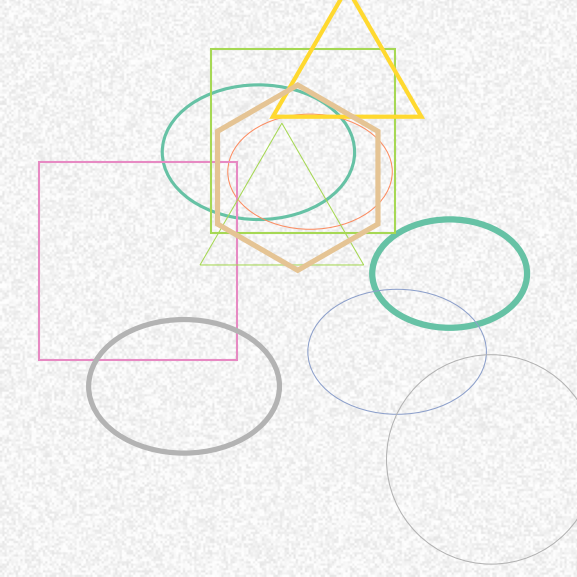[{"shape": "oval", "thickness": 1.5, "radius": 0.83, "center": [0.448, 0.736]}, {"shape": "oval", "thickness": 3, "radius": 0.67, "center": [0.779, 0.525]}, {"shape": "oval", "thickness": 0.5, "radius": 0.71, "center": [0.537, 0.702]}, {"shape": "oval", "thickness": 0.5, "radius": 0.77, "center": [0.688, 0.39]}, {"shape": "square", "thickness": 1, "radius": 0.86, "center": [0.24, 0.547]}, {"shape": "triangle", "thickness": 0.5, "radius": 0.82, "center": [0.488, 0.622]}, {"shape": "square", "thickness": 1, "radius": 0.8, "center": [0.525, 0.755]}, {"shape": "triangle", "thickness": 2, "radius": 0.74, "center": [0.601, 0.871]}, {"shape": "hexagon", "thickness": 2.5, "radius": 0.8, "center": [0.516, 0.691]}, {"shape": "circle", "thickness": 0.5, "radius": 0.91, "center": [0.851, 0.204]}, {"shape": "oval", "thickness": 2.5, "radius": 0.83, "center": [0.319, 0.33]}]